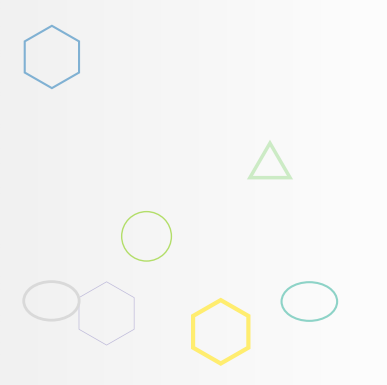[{"shape": "oval", "thickness": 1.5, "radius": 0.36, "center": [0.798, 0.217]}, {"shape": "hexagon", "thickness": 0.5, "radius": 0.41, "center": [0.275, 0.186]}, {"shape": "hexagon", "thickness": 1.5, "radius": 0.4, "center": [0.134, 0.852]}, {"shape": "circle", "thickness": 1, "radius": 0.32, "center": [0.378, 0.386]}, {"shape": "oval", "thickness": 2, "radius": 0.36, "center": [0.133, 0.218]}, {"shape": "triangle", "thickness": 2.5, "radius": 0.3, "center": [0.697, 0.568]}, {"shape": "hexagon", "thickness": 3, "radius": 0.41, "center": [0.57, 0.138]}]